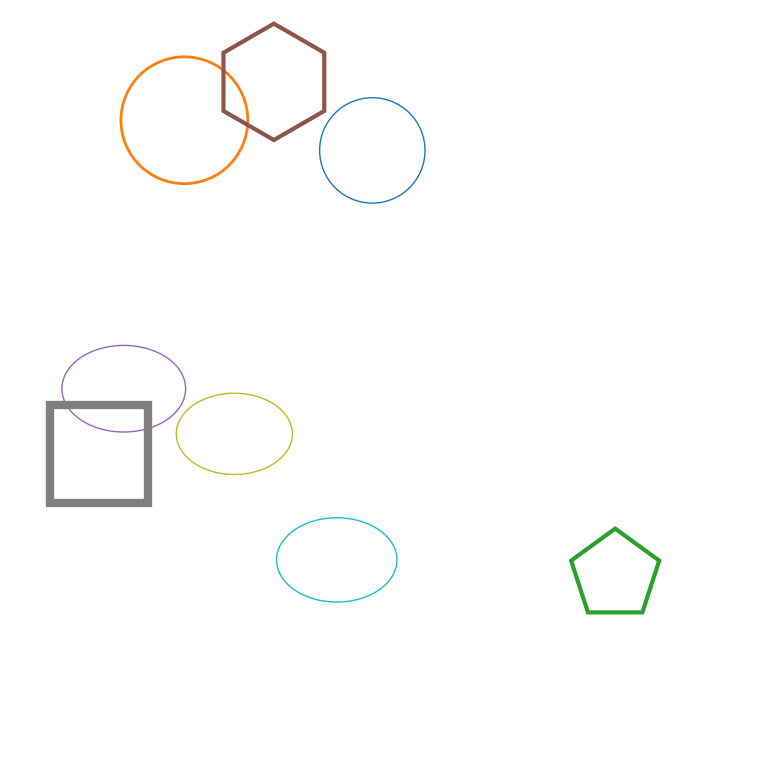[{"shape": "circle", "thickness": 0.5, "radius": 0.34, "center": [0.484, 0.805]}, {"shape": "circle", "thickness": 1, "radius": 0.41, "center": [0.239, 0.844]}, {"shape": "pentagon", "thickness": 1.5, "radius": 0.3, "center": [0.799, 0.253]}, {"shape": "oval", "thickness": 0.5, "radius": 0.4, "center": [0.161, 0.495]}, {"shape": "hexagon", "thickness": 1.5, "radius": 0.38, "center": [0.356, 0.894]}, {"shape": "square", "thickness": 3, "radius": 0.32, "center": [0.128, 0.41]}, {"shape": "oval", "thickness": 0.5, "radius": 0.38, "center": [0.304, 0.437]}, {"shape": "oval", "thickness": 0.5, "radius": 0.39, "center": [0.437, 0.273]}]